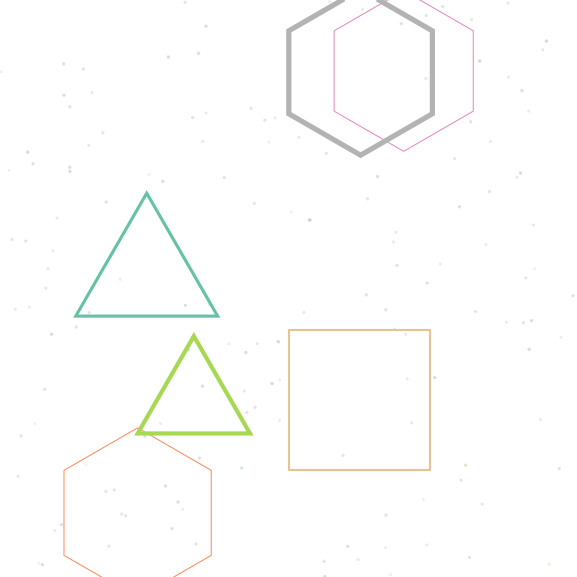[{"shape": "triangle", "thickness": 1.5, "radius": 0.71, "center": [0.254, 0.523]}, {"shape": "hexagon", "thickness": 0.5, "radius": 0.74, "center": [0.238, 0.111]}, {"shape": "hexagon", "thickness": 0.5, "radius": 0.7, "center": [0.699, 0.876]}, {"shape": "triangle", "thickness": 2, "radius": 0.56, "center": [0.336, 0.305]}, {"shape": "square", "thickness": 1, "radius": 0.61, "center": [0.623, 0.306]}, {"shape": "hexagon", "thickness": 2.5, "radius": 0.72, "center": [0.624, 0.874]}]